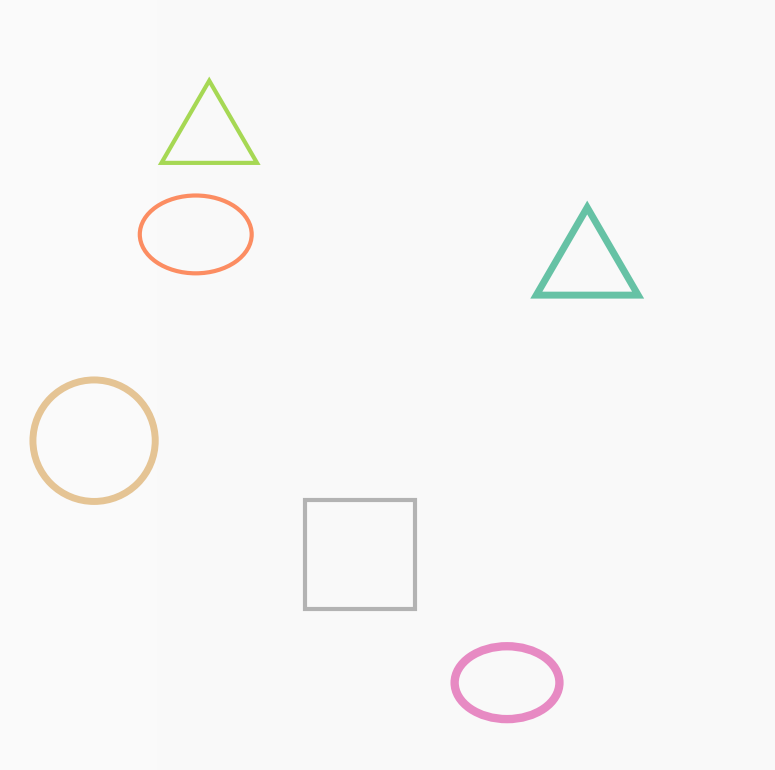[{"shape": "triangle", "thickness": 2.5, "radius": 0.38, "center": [0.758, 0.655]}, {"shape": "oval", "thickness": 1.5, "radius": 0.36, "center": [0.253, 0.696]}, {"shape": "oval", "thickness": 3, "radius": 0.34, "center": [0.654, 0.113]}, {"shape": "triangle", "thickness": 1.5, "radius": 0.36, "center": [0.27, 0.824]}, {"shape": "circle", "thickness": 2.5, "radius": 0.39, "center": [0.121, 0.428]}, {"shape": "square", "thickness": 1.5, "radius": 0.36, "center": [0.465, 0.28]}]